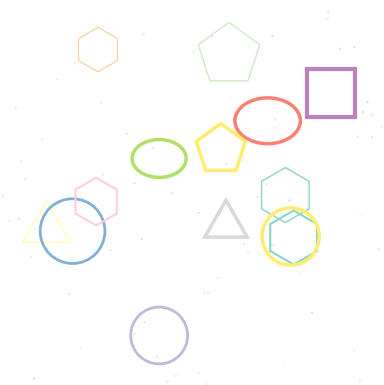[{"shape": "hexagon", "thickness": 1.5, "radius": 0.35, "center": [0.763, 0.383]}, {"shape": "hexagon", "thickness": 1, "radius": 0.36, "center": [0.741, 0.493]}, {"shape": "triangle", "thickness": 1, "radius": 0.36, "center": [0.121, 0.407]}, {"shape": "circle", "thickness": 2, "radius": 0.37, "center": [0.413, 0.129]}, {"shape": "oval", "thickness": 2.5, "radius": 0.43, "center": [0.695, 0.686]}, {"shape": "circle", "thickness": 2, "radius": 0.42, "center": [0.188, 0.4]}, {"shape": "hexagon", "thickness": 0.5, "radius": 0.29, "center": [0.254, 0.871]}, {"shape": "oval", "thickness": 2.5, "radius": 0.35, "center": [0.413, 0.588]}, {"shape": "hexagon", "thickness": 1.5, "radius": 0.31, "center": [0.25, 0.476]}, {"shape": "triangle", "thickness": 2.5, "radius": 0.32, "center": [0.587, 0.416]}, {"shape": "square", "thickness": 3, "radius": 0.31, "center": [0.86, 0.758]}, {"shape": "pentagon", "thickness": 1, "radius": 0.42, "center": [0.595, 0.858]}, {"shape": "circle", "thickness": 2.5, "radius": 0.37, "center": [0.755, 0.386]}, {"shape": "pentagon", "thickness": 2.5, "radius": 0.34, "center": [0.574, 0.612]}]